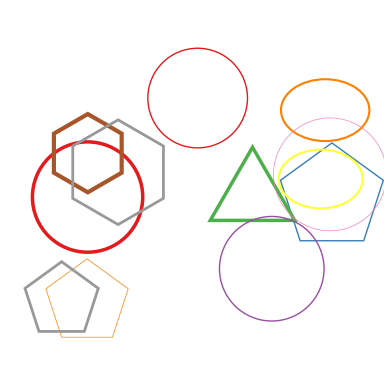[{"shape": "circle", "thickness": 2.5, "radius": 0.72, "center": [0.227, 0.488]}, {"shape": "circle", "thickness": 1, "radius": 0.65, "center": [0.513, 0.745]}, {"shape": "pentagon", "thickness": 1, "radius": 0.7, "center": [0.862, 0.488]}, {"shape": "triangle", "thickness": 2.5, "radius": 0.63, "center": [0.656, 0.491]}, {"shape": "circle", "thickness": 1, "radius": 0.68, "center": [0.706, 0.302]}, {"shape": "oval", "thickness": 1.5, "radius": 0.57, "center": [0.845, 0.714]}, {"shape": "pentagon", "thickness": 0.5, "radius": 0.56, "center": [0.226, 0.215]}, {"shape": "oval", "thickness": 1.5, "radius": 0.55, "center": [0.833, 0.535]}, {"shape": "hexagon", "thickness": 3, "radius": 0.51, "center": [0.228, 0.602]}, {"shape": "circle", "thickness": 0.5, "radius": 0.73, "center": [0.857, 0.547]}, {"shape": "pentagon", "thickness": 2, "radius": 0.5, "center": [0.16, 0.22]}, {"shape": "hexagon", "thickness": 2, "radius": 0.68, "center": [0.307, 0.553]}]